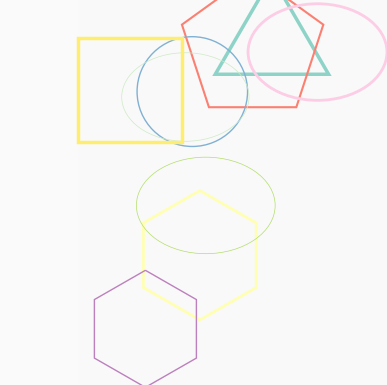[{"shape": "triangle", "thickness": 2.5, "radius": 0.84, "center": [0.702, 0.892]}, {"shape": "hexagon", "thickness": 2, "radius": 0.84, "center": [0.516, 0.337]}, {"shape": "pentagon", "thickness": 1.5, "radius": 0.96, "center": [0.652, 0.877]}, {"shape": "circle", "thickness": 1, "radius": 0.71, "center": [0.496, 0.762]}, {"shape": "oval", "thickness": 0.5, "radius": 0.9, "center": [0.531, 0.466]}, {"shape": "oval", "thickness": 2, "radius": 0.9, "center": [0.819, 0.865]}, {"shape": "hexagon", "thickness": 1, "radius": 0.76, "center": [0.375, 0.146]}, {"shape": "oval", "thickness": 0.5, "radius": 0.82, "center": [0.478, 0.748]}, {"shape": "square", "thickness": 2.5, "radius": 0.67, "center": [0.336, 0.766]}]